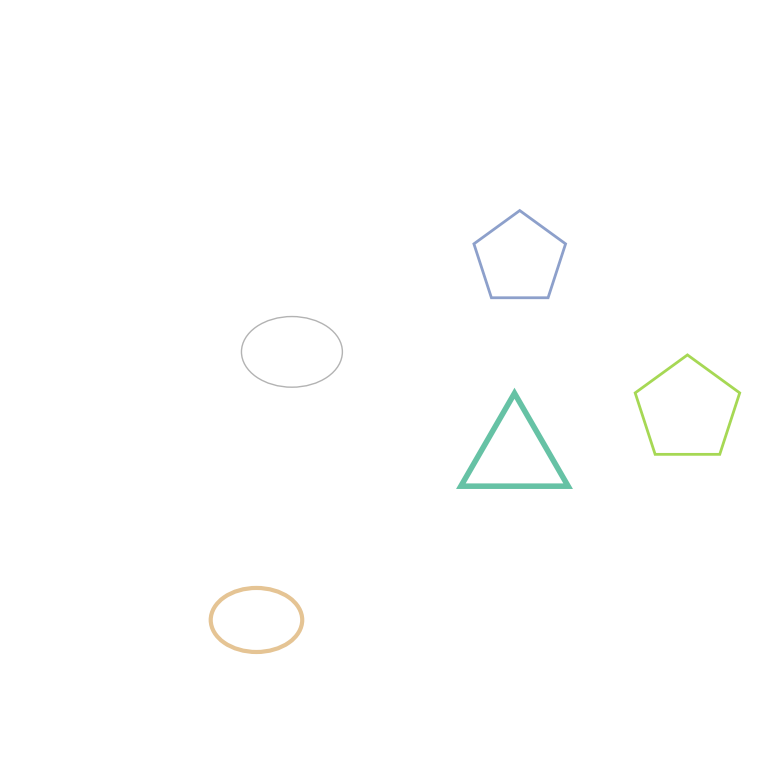[{"shape": "triangle", "thickness": 2, "radius": 0.4, "center": [0.668, 0.409]}, {"shape": "pentagon", "thickness": 1, "radius": 0.31, "center": [0.675, 0.664]}, {"shape": "pentagon", "thickness": 1, "radius": 0.36, "center": [0.893, 0.468]}, {"shape": "oval", "thickness": 1.5, "radius": 0.3, "center": [0.333, 0.195]}, {"shape": "oval", "thickness": 0.5, "radius": 0.33, "center": [0.379, 0.543]}]